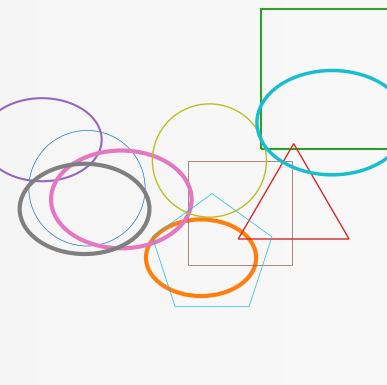[{"shape": "circle", "thickness": 0.5, "radius": 0.75, "center": [0.224, 0.511]}, {"shape": "oval", "thickness": 3, "radius": 0.71, "center": [0.519, 0.331]}, {"shape": "square", "thickness": 1.5, "radius": 0.91, "center": [0.857, 0.795]}, {"shape": "triangle", "thickness": 1, "radius": 0.83, "center": [0.758, 0.462]}, {"shape": "oval", "thickness": 1.5, "radius": 0.77, "center": [0.108, 0.637]}, {"shape": "square", "thickness": 0.5, "radius": 0.68, "center": [0.619, 0.447]}, {"shape": "oval", "thickness": 3, "radius": 0.91, "center": [0.313, 0.482]}, {"shape": "oval", "thickness": 3, "radius": 0.84, "center": [0.218, 0.457]}, {"shape": "circle", "thickness": 1, "radius": 0.74, "center": [0.541, 0.583]}, {"shape": "pentagon", "thickness": 0.5, "radius": 0.81, "center": [0.547, 0.335]}, {"shape": "oval", "thickness": 2.5, "radius": 0.97, "center": [0.857, 0.681]}]